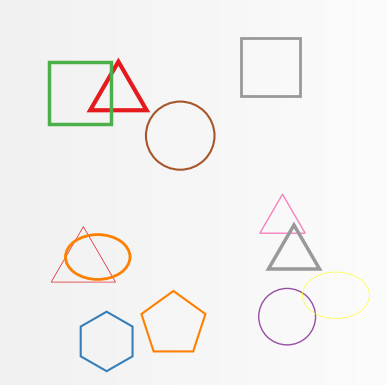[{"shape": "triangle", "thickness": 3, "radius": 0.42, "center": [0.306, 0.756]}, {"shape": "triangle", "thickness": 0.5, "radius": 0.48, "center": [0.215, 0.315]}, {"shape": "hexagon", "thickness": 1.5, "radius": 0.39, "center": [0.275, 0.113]}, {"shape": "square", "thickness": 2.5, "radius": 0.41, "center": [0.206, 0.759]}, {"shape": "circle", "thickness": 1, "radius": 0.37, "center": [0.741, 0.177]}, {"shape": "oval", "thickness": 2, "radius": 0.42, "center": [0.252, 0.332]}, {"shape": "pentagon", "thickness": 1.5, "radius": 0.43, "center": [0.448, 0.157]}, {"shape": "oval", "thickness": 0.5, "radius": 0.43, "center": [0.867, 0.233]}, {"shape": "circle", "thickness": 1.5, "radius": 0.44, "center": [0.465, 0.648]}, {"shape": "triangle", "thickness": 1, "radius": 0.34, "center": [0.729, 0.428]}, {"shape": "triangle", "thickness": 2.5, "radius": 0.38, "center": [0.759, 0.339]}, {"shape": "square", "thickness": 2, "radius": 0.38, "center": [0.697, 0.826]}]